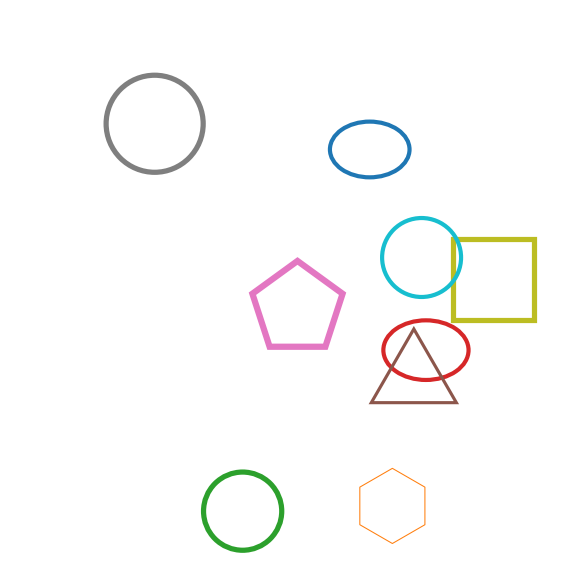[{"shape": "oval", "thickness": 2, "radius": 0.34, "center": [0.64, 0.74]}, {"shape": "hexagon", "thickness": 0.5, "radius": 0.33, "center": [0.679, 0.123]}, {"shape": "circle", "thickness": 2.5, "radius": 0.34, "center": [0.42, 0.114]}, {"shape": "oval", "thickness": 2, "radius": 0.37, "center": [0.738, 0.393]}, {"shape": "triangle", "thickness": 1.5, "radius": 0.43, "center": [0.717, 0.344]}, {"shape": "pentagon", "thickness": 3, "radius": 0.41, "center": [0.515, 0.465]}, {"shape": "circle", "thickness": 2.5, "radius": 0.42, "center": [0.268, 0.785]}, {"shape": "square", "thickness": 2.5, "radius": 0.35, "center": [0.854, 0.515]}, {"shape": "circle", "thickness": 2, "radius": 0.34, "center": [0.73, 0.553]}]